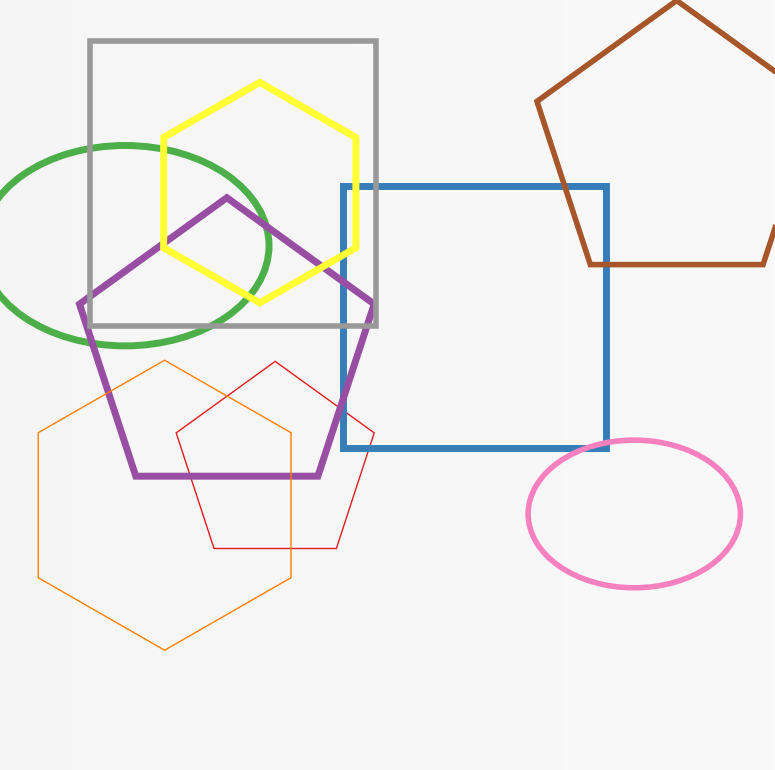[{"shape": "pentagon", "thickness": 0.5, "radius": 0.67, "center": [0.355, 0.396]}, {"shape": "square", "thickness": 2.5, "radius": 0.85, "center": [0.613, 0.588]}, {"shape": "oval", "thickness": 2.5, "radius": 0.93, "center": [0.161, 0.681]}, {"shape": "pentagon", "thickness": 2.5, "radius": 1.0, "center": [0.293, 0.543]}, {"shape": "hexagon", "thickness": 0.5, "radius": 0.94, "center": [0.212, 0.344]}, {"shape": "hexagon", "thickness": 2.5, "radius": 0.72, "center": [0.335, 0.75]}, {"shape": "pentagon", "thickness": 2, "radius": 0.95, "center": [0.873, 0.81]}, {"shape": "oval", "thickness": 2, "radius": 0.68, "center": [0.818, 0.333]}, {"shape": "square", "thickness": 2, "radius": 0.92, "center": [0.301, 0.762]}]